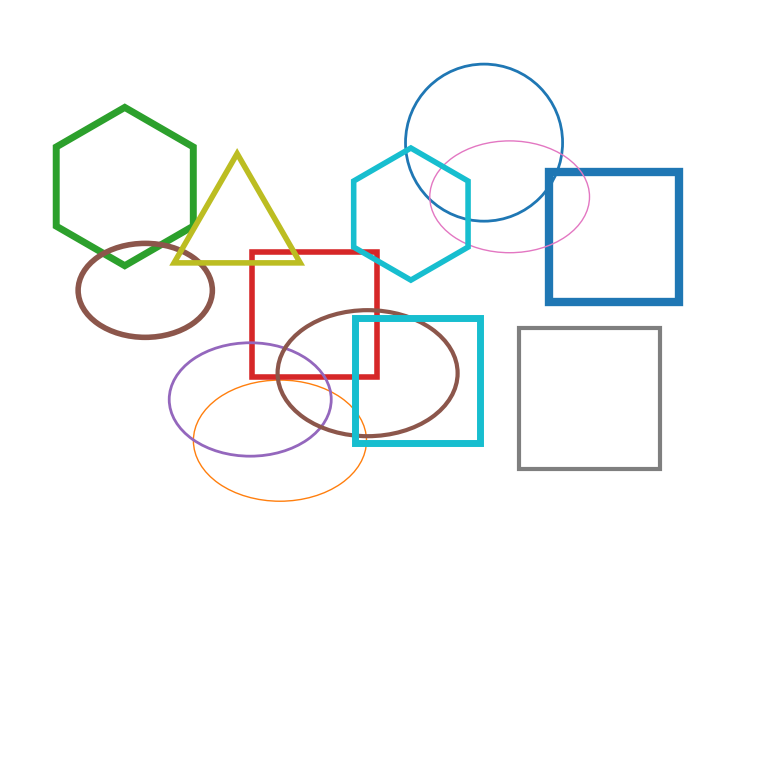[{"shape": "circle", "thickness": 1, "radius": 0.51, "center": [0.629, 0.815]}, {"shape": "square", "thickness": 3, "radius": 0.42, "center": [0.797, 0.692]}, {"shape": "oval", "thickness": 0.5, "radius": 0.56, "center": [0.364, 0.428]}, {"shape": "hexagon", "thickness": 2.5, "radius": 0.51, "center": [0.162, 0.758]}, {"shape": "square", "thickness": 2, "radius": 0.41, "center": [0.409, 0.591]}, {"shape": "oval", "thickness": 1, "radius": 0.53, "center": [0.325, 0.481]}, {"shape": "oval", "thickness": 1.5, "radius": 0.58, "center": [0.477, 0.515]}, {"shape": "oval", "thickness": 2, "radius": 0.44, "center": [0.189, 0.623]}, {"shape": "oval", "thickness": 0.5, "radius": 0.52, "center": [0.662, 0.744]}, {"shape": "square", "thickness": 1.5, "radius": 0.46, "center": [0.766, 0.482]}, {"shape": "triangle", "thickness": 2, "radius": 0.47, "center": [0.308, 0.706]}, {"shape": "square", "thickness": 2.5, "radius": 0.41, "center": [0.542, 0.506]}, {"shape": "hexagon", "thickness": 2, "radius": 0.43, "center": [0.534, 0.722]}]